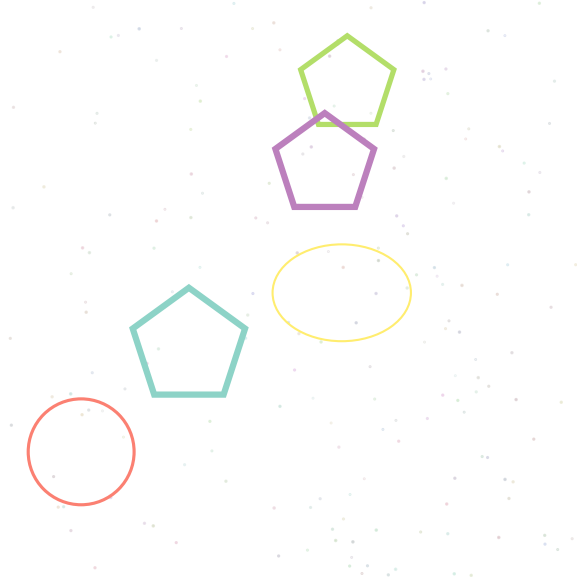[{"shape": "pentagon", "thickness": 3, "radius": 0.51, "center": [0.327, 0.399]}, {"shape": "circle", "thickness": 1.5, "radius": 0.46, "center": [0.141, 0.217]}, {"shape": "pentagon", "thickness": 2.5, "radius": 0.42, "center": [0.601, 0.852]}, {"shape": "pentagon", "thickness": 3, "radius": 0.45, "center": [0.562, 0.713]}, {"shape": "oval", "thickness": 1, "radius": 0.6, "center": [0.592, 0.492]}]